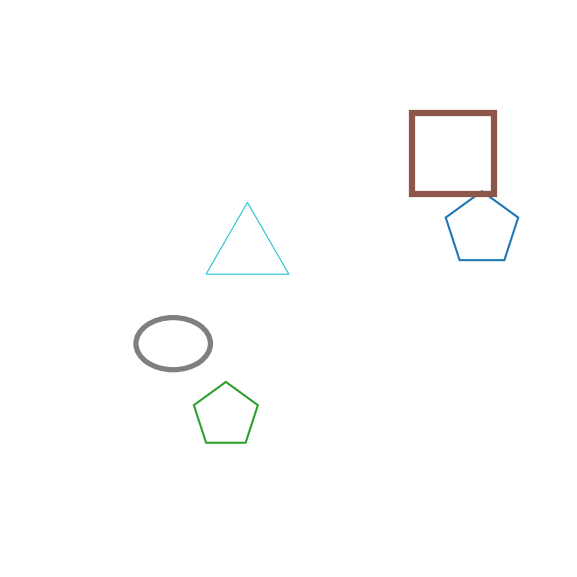[{"shape": "pentagon", "thickness": 1, "radius": 0.33, "center": [0.835, 0.602]}, {"shape": "pentagon", "thickness": 1, "radius": 0.29, "center": [0.391, 0.28]}, {"shape": "square", "thickness": 3, "radius": 0.35, "center": [0.785, 0.733]}, {"shape": "oval", "thickness": 2.5, "radius": 0.32, "center": [0.3, 0.404]}, {"shape": "triangle", "thickness": 0.5, "radius": 0.41, "center": [0.428, 0.566]}]